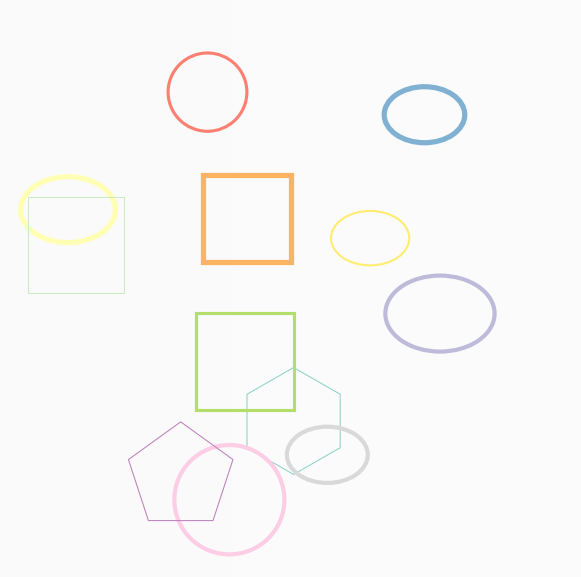[{"shape": "hexagon", "thickness": 0.5, "radius": 0.46, "center": [0.505, 0.27]}, {"shape": "oval", "thickness": 2.5, "radius": 0.41, "center": [0.117, 0.636]}, {"shape": "oval", "thickness": 2, "radius": 0.47, "center": [0.757, 0.456]}, {"shape": "circle", "thickness": 1.5, "radius": 0.34, "center": [0.357, 0.84]}, {"shape": "oval", "thickness": 2.5, "radius": 0.35, "center": [0.73, 0.801]}, {"shape": "square", "thickness": 2.5, "radius": 0.38, "center": [0.425, 0.62]}, {"shape": "square", "thickness": 1.5, "radius": 0.42, "center": [0.421, 0.373]}, {"shape": "circle", "thickness": 2, "radius": 0.47, "center": [0.395, 0.134]}, {"shape": "oval", "thickness": 2, "radius": 0.35, "center": [0.563, 0.212]}, {"shape": "pentagon", "thickness": 0.5, "radius": 0.47, "center": [0.311, 0.174]}, {"shape": "square", "thickness": 0.5, "radius": 0.41, "center": [0.13, 0.575]}, {"shape": "oval", "thickness": 1, "radius": 0.34, "center": [0.637, 0.587]}]